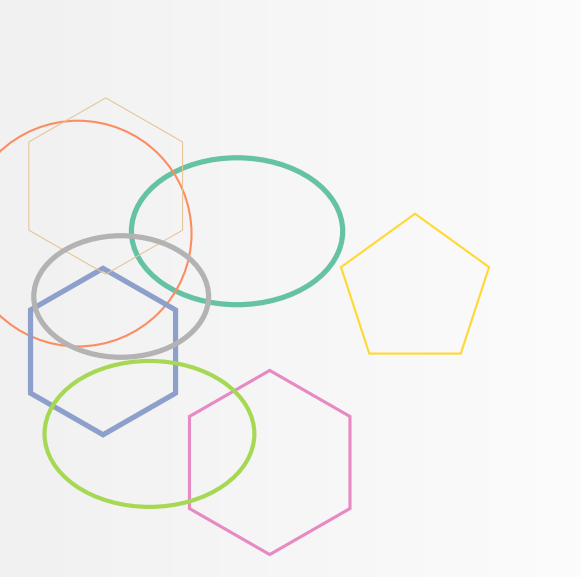[{"shape": "oval", "thickness": 2.5, "radius": 0.91, "center": [0.408, 0.599]}, {"shape": "circle", "thickness": 1, "radius": 0.98, "center": [0.134, 0.595]}, {"shape": "hexagon", "thickness": 2.5, "radius": 0.72, "center": [0.177, 0.39]}, {"shape": "hexagon", "thickness": 1.5, "radius": 0.8, "center": [0.464, 0.198]}, {"shape": "oval", "thickness": 2, "radius": 0.9, "center": [0.257, 0.248]}, {"shape": "pentagon", "thickness": 1, "radius": 0.67, "center": [0.714, 0.495]}, {"shape": "hexagon", "thickness": 0.5, "radius": 0.76, "center": [0.182, 0.677]}, {"shape": "oval", "thickness": 2.5, "radius": 0.75, "center": [0.208, 0.486]}]